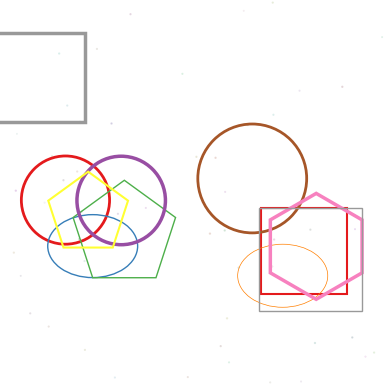[{"shape": "circle", "thickness": 2, "radius": 0.57, "center": [0.17, 0.48]}, {"shape": "square", "thickness": 1.5, "radius": 0.56, "center": [0.789, 0.347]}, {"shape": "oval", "thickness": 1, "radius": 0.58, "center": [0.241, 0.361]}, {"shape": "pentagon", "thickness": 1, "radius": 0.7, "center": [0.323, 0.392]}, {"shape": "circle", "thickness": 2.5, "radius": 0.57, "center": [0.315, 0.479]}, {"shape": "oval", "thickness": 0.5, "radius": 0.58, "center": [0.734, 0.284]}, {"shape": "pentagon", "thickness": 1.5, "radius": 0.54, "center": [0.229, 0.445]}, {"shape": "circle", "thickness": 2, "radius": 0.71, "center": [0.655, 0.537]}, {"shape": "hexagon", "thickness": 2.5, "radius": 0.69, "center": [0.821, 0.36]}, {"shape": "square", "thickness": 1, "radius": 0.67, "center": [0.807, 0.326]}, {"shape": "square", "thickness": 2.5, "radius": 0.58, "center": [0.105, 0.8]}]